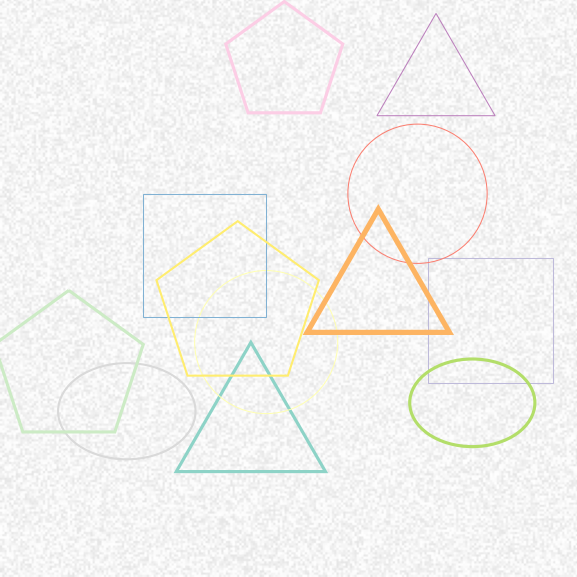[{"shape": "triangle", "thickness": 1.5, "radius": 0.75, "center": [0.434, 0.257]}, {"shape": "circle", "thickness": 0.5, "radius": 0.62, "center": [0.461, 0.407]}, {"shape": "square", "thickness": 0.5, "radius": 0.54, "center": [0.849, 0.444]}, {"shape": "circle", "thickness": 0.5, "radius": 0.6, "center": [0.723, 0.664]}, {"shape": "square", "thickness": 0.5, "radius": 0.53, "center": [0.354, 0.557]}, {"shape": "triangle", "thickness": 2.5, "radius": 0.71, "center": [0.655, 0.495]}, {"shape": "oval", "thickness": 1.5, "radius": 0.54, "center": [0.818, 0.302]}, {"shape": "pentagon", "thickness": 1.5, "radius": 0.53, "center": [0.492, 0.89]}, {"shape": "oval", "thickness": 1, "radius": 0.59, "center": [0.22, 0.287]}, {"shape": "triangle", "thickness": 0.5, "radius": 0.59, "center": [0.755, 0.858]}, {"shape": "pentagon", "thickness": 1.5, "radius": 0.68, "center": [0.119, 0.361]}, {"shape": "pentagon", "thickness": 1, "radius": 0.74, "center": [0.412, 0.468]}]